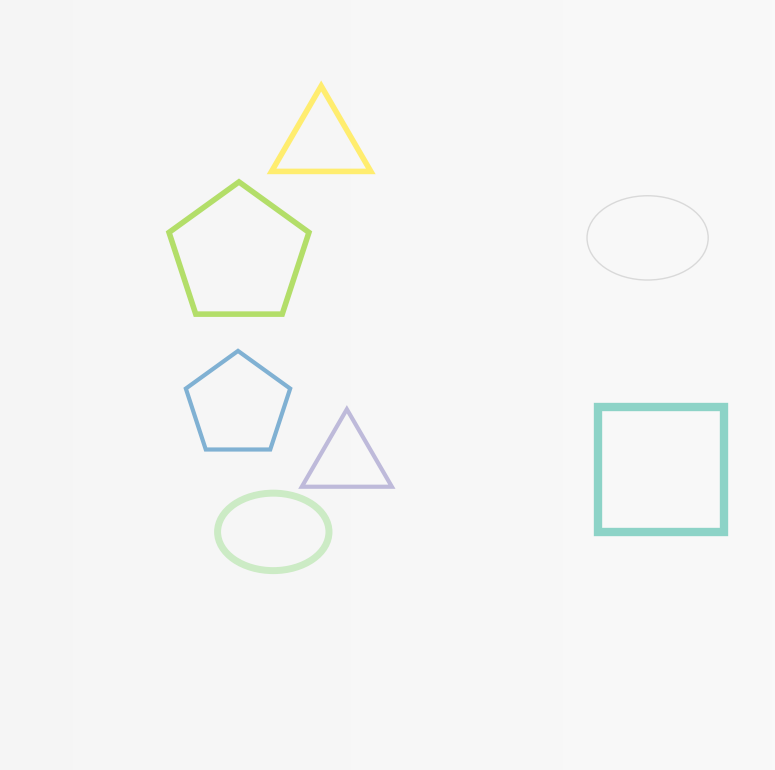[{"shape": "square", "thickness": 3, "radius": 0.41, "center": [0.853, 0.39]}, {"shape": "triangle", "thickness": 1.5, "radius": 0.34, "center": [0.448, 0.401]}, {"shape": "pentagon", "thickness": 1.5, "radius": 0.35, "center": [0.307, 0.473]}, {"shape": "pentagon", "thickness": 2, "radius": 0.47, "center": [0.308, 0.669]}, {"shape": "oval", "thickness": 0.5, "radius": 0.39, "center": [0.836, 0.691]}, {"shape": "oval", "thickness": 2.5, "radius": 0.36, "center": [0.353, 0.309]}, {"shape": "triangle", "thickness": 2, "radius": 0.37, "center": [0.414, 0.814]}]